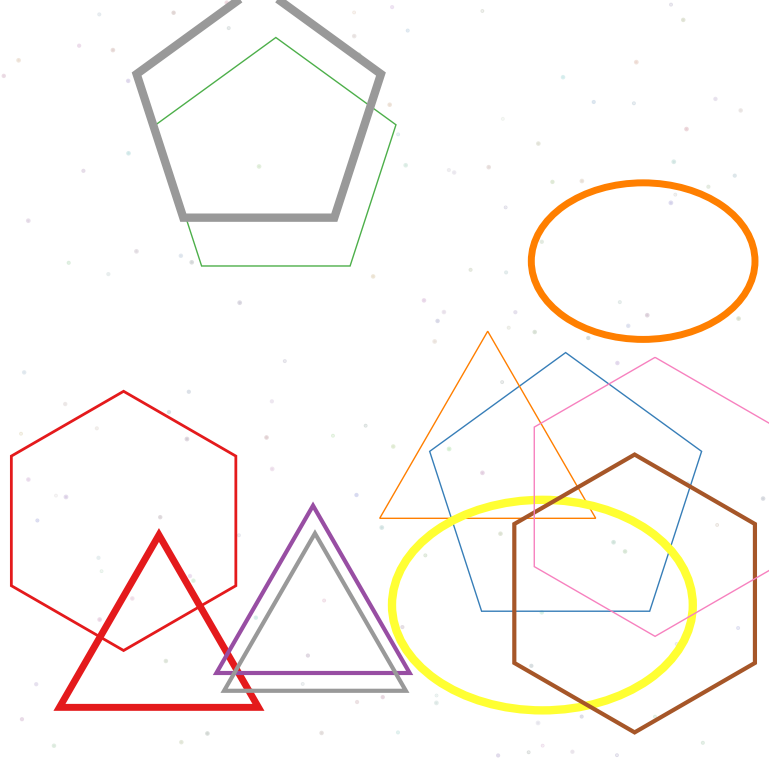[{"shape": "triangle", "thickness": 2.5, "radius": 0.75, "center": [0.206, 0.156]}, {"shape": "hexagon", "thickness": 1, "radius": 0.84, "center": [0.161, 0.324]}, {"shape": "pentagon", "thickness": 0.5, "radius": 0.93, "center": [0.735, 0.356]}, {"shape": "pentagon", "thickness": 0.5, "radius": 0.82, "center": [0.358, 0.787]}, {"shape": "triangle", "thickness": 1.5, "radius": 0.72, "center": [0.407, 0.198]}, {"shape": "triangle", "thickness": 0.5, "radius": 0.81, "center": [0.633, 0.408]}, {"shape": "oval", "thickness": 2.5, "radius": 0.73, "center": [0.835, 0.661]}, {"shape": "oval", "thickness": 3, "radius": 0.98, "center": [0.704, 0.214]}, {"shape": "hexagon", "thickness": 1.5, "radius": 0.9, "center": [0.824, 0.229]}, {"shape": "hexagon", "thickness": 0.5, "radius": 0.91, "center": [0.851, 0.355]}, {"shape": "pentagon", "thickness": 3, "radius": 0.83, "center": [0.336, 0.852]}, {"shape": "triangle", "thickness": 1.5, "radius": 0.68, "center": [0.409, 0.171]}]